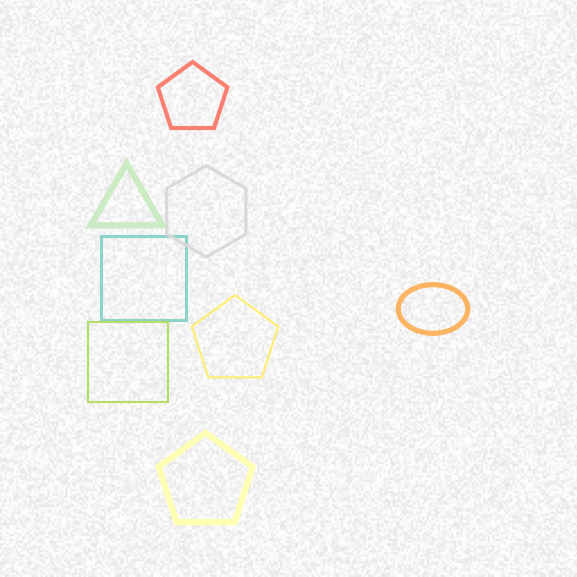[{"shape": "square", "thickness": 1.5, "radius": 0.37, "center": [0.249, 0.518]}, {"shape": "pentagon", "thickness": 3, "radius": 0.43, "center": [0.356, 0.164]}, {"shape": "pentagon", "thickness": 2, "radius": 0.32, "center": [0.334, 0.829]}, {"shape": "oval", "thickness": 2.5, "radius": 0.3, "center": [0.75, 0.464]}, {"shape": "square", "thickness": 1, "radius": 0.35, "center": [0.222, 0.373]}, {"shape": "hexagon", "thickness": 1.5, "radius": 0.4, "center": [0.357, 0.633]}, {"shape": "triangle", "thickness": 3, "radius": 0.36, "center": [0.219, 0.645]}, {"shape": "pentagon", "thickness": 1, "radius": 0.39, "center": [0.407, 0.409]}]